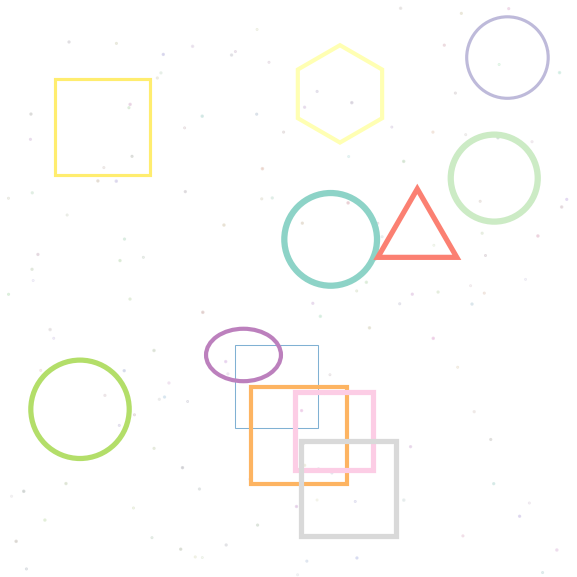[{"shape": "circle", "thickness": 3, "radius": 0.4, "center": [0.573, 0.585]}, {"shape": "hexagon", "thickness": 2, "radius": 0.42, "center": [0.589, 0.837]}, {"shape": "circle", "thickness": 1.5, "radius": 0.35, "center": [0.879, 0.899]}, {"shape": "triangle", "thickness": 2.5, "radius": 0.4, "center": [0.723, 0.593]}, {"shape": "square", "thickness": 0.5, "radius": 0.36, "center": [0.479, 0.33]}, {"shape": "square", "thickness": 2, "radius": 0.42, "center": [0.518, 0.245]}, {"shape": "circle", "thickness": 2.5, "radius": 0.43, "center": [0.139, 0.29]}, {"shape": "square", "thickness": 2.5, "radius": 0.34, "center": [0.579, 0.253]}, {"shape": "square", "thickness": 2.5, "radius": 0.41, "center": [0.604, 0.153]}, {"shape": "oval", "thickness": 2, "radius": 0.32, "center": [0.422, 0.384]}, {"shape": "circle", "thickness": 3, "radius": 0.38, "center": [0.856, 0.691]}, {"shape": "square", "thickness": 1.5, "radius": 0.41, "center": [0.177, 0.779]}]